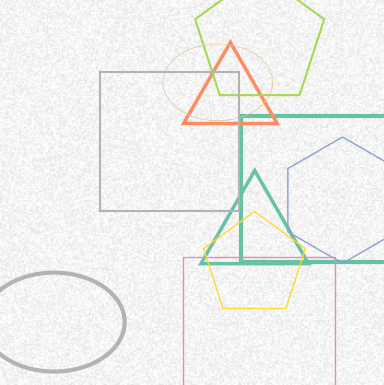[{"shape": "square", "thickness": 3, "radius": 0.95, "center": [0.816, 0.508]}, {"shape": "triangle", "thickness": 2.5, "radius": 0.81, "center": [0.662, 0.396]}, {"shape": "triangle", "thickness": 2.5, "radius": 0.7, "center": [0.598, 0.749]}, {"shape": "hexagon", "thickness": 1, "radius": 0.82, "center": [0.89, 0.48]}, {"shape": "square", "thickness": 1, "radius": 0.99, "center": [0.674, 0.135]}, {"shape": "pentagon", "thickness": 1.5, "radius": 0.88, "center": [0.674, 0.896]}, {"shape": "pentagon", "thickness": 1, "radius": 0.7, "center": [0.661, 0.311]}, {"shape": "oval", "thickness": 0.5, "radius": 0.71, "center": [0.566, 0.786]}, {"shape": "square", "thickness": 1.5, "radius": 0.9, "center": [0.44, 0.632]}, {"shape": "oval", "thickness": 3, "radius": 0.92, "center": [0.14, 0.163]}]